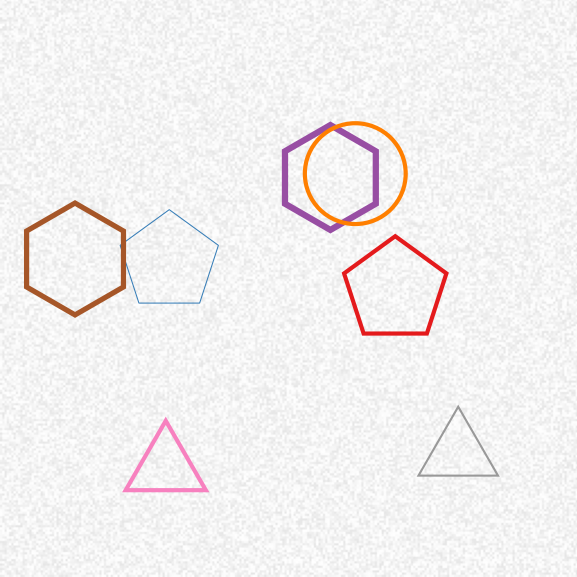[{"shape": "pentagon", "thickness": 2, "radius": 0.47, "center": [0.684, 0.497]}, {"shape": "pentagon", "thickness": 0.5, "radius": 0.45, "center": [0.293, 0.547]}, {"shape": "hexagon", "thickness": 3, "radius": 0.45, "center": [0.572, 0.692]}, {"shape": "circle", "thickness": 2, "radius": 0.44, "center": [0.615, 0.698]}, {"shape": "hexagon", "thickness": 2.5, "radius": 0.48, "center": [0.13, 0.551]}, {"shape": "triangle", "thickness": 2, "radius": 0.4, "center": [0.287, 0.19]}, {"shape": "triangle", "thickness": 1, "radius": 0.4, "center": [0.793, 0.215]}]